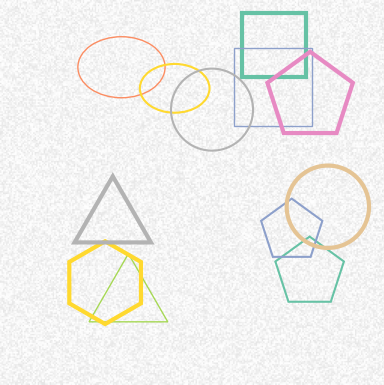[{"shape": "square", "thickness": 3, "radius": 0.41, "center": [0.712, 0.884]}, {"shape": "pentagon", "thickness": 1.5, "radius": 0.47, "center": [0.804, 0.292]}, {"shape": "oval", "thickness": 1, "radius": 0.57, "center": [0.316, 0.825]}, {"shape": "square", "thickness": 1, "radius": 0.51, "center": [0.709, 0.773]}, {"shape": "pentagon", "thickness": 1.5, "radius": 0.42, "center": [0.758, 0.401]}, {"shape": "pentagon", "thickness": 3, "radius": 0.58, "center": [0.806, 0.749]}, {"shape": "triangle", "thickness": 1, "radius": 0.59, "center": [0.334, 0.223]}, {"shape": "oval", "thickness": 1.5, "radius": 0.45, "center": [0.454, 0.771]}, {"shape": "hexagon", "thickness": 3, "radius": 0.54, "center": [0.273, 0.266]}, {"shape": "circle", "thickness": 3, "radius": 0.53, "center": [0.852, 0.463]}, {"shape": "circle", "thickness": 1.5, "radius": 0.53, "center": [0.551, 0.715]}, {"shape": "triangle", "thickness": 3, "radius": 0.57, "center": [0.293, 0.428]}]